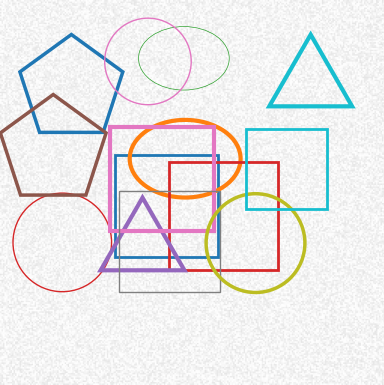[{"shape": "pentagon", "thickness": 2.5, "radius": 0.7, "center": [0.185, 0.77]}, {"shape": "square", "thickness": 2, "radius": 0.67, "center": [0.433, 0.465]}, {"shape": "oval", "thickness": 3, "radius": 0.72, "center": [0.481, 0.588]}, {"shape": "oval", "thickness": 0.5, "radius": 0.59, "center": [0.478, 0.849]}, {"shape": "square", "thickness": 2, "radius": 0.7, "center": [0.581, 0.439]}, {"shape": "circle", "thickness": 1, "radius": 0.64, "center": [0.162, 0.37]}, {"shape": "triangle", "thickness": 3, "radius": 0.63, "center": [0.37, 0.361]}, {"shape": "pentagon", "thickness": 2.5, "radius": 0.72, "center": [0.138, 0.61]}, {"shape": "circle", "thickness": 1, "radius": 0.56, "center": [0.384, 0.84]}, {"shape": "square", "thickness": 3, "radius": 0.68, "center": [0.421, 0.535]}, {"shape": "square", "thickness": 1, "radius": 0.65, "center": [0.441, 0.372]}, {"shape": "circle", "thickness": 2.5, "radius": 0.64, "center": [0.664, 0.369]}, {"shape": "triangle", "thickness": 3, "radius": 0.62, "center": [0.807, 0.786]}, {"shape": "square", "thickness": 2, "radius": 0.52, "center": [0.744, 0.561]}]